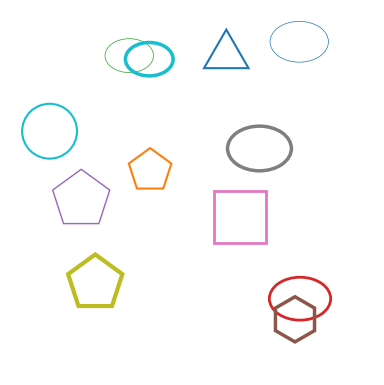[{"shape": "oval", "thickness": 0.5, "radius": 0.38, "center": [0.777, 0.892]}, {"shape": "triangle", "thickness": 1.5, "radius": 0.33, "center": [0.588, 0.856]}, {"shape": "pentagon", "thickness": 1.5, "radius": 0.29, "center": [0.39, 0.557]}, {"shape": "oval", "thickness": 0.5, "radius": 0.31, "center": [0.336, 0.856]}, {"shape": "oval", "thickness": 2, "radius": 0.4, "center": [0.779, 0.224]}, {"shape": "pentagon", "thickness": 1, "radius": 0.39, "center": [0.211, 0.482]}, {"shape": "hexagon", "thickness": 2.5, "radius": 0.29, "center": [0.766, 0.171]}, {"shape": "square", "thickness": 2, "radius": 0.34, "center": [0.624, 0.436]}, {"shape": "oval", "thickness": 2.5, "radius": 0.41, "center": [0.674, 0.614]}, {"shape": "pentagon", "thickness": 3, "radius": 0.37, "center": [0.247, 0.265]}, {"shape": "oval", "thickness": 2.5, "radius": 0.31, "center": [0.388, 0.846]}, {"shape": "circle", "thickness": 1.5, "radius": 0.36, "center": [0.129, 0.659]}]